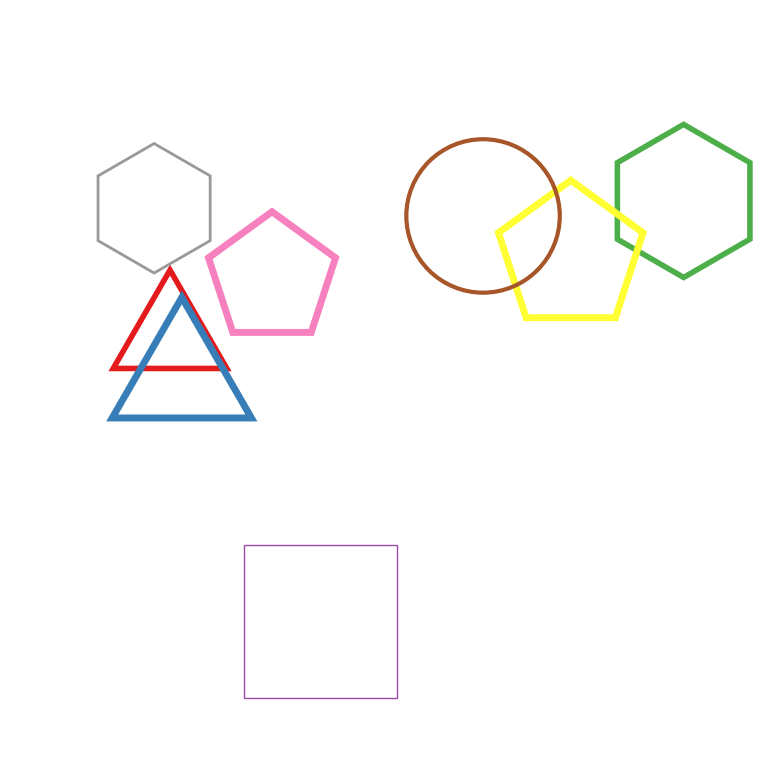[{"shape": "triangle", "thickness": 2, "radius": 0.43, "center": [0.221, 0.564]}, {"shape": "triangle", "thickness": 2.5, "radius": 0.52, "center": [0.236, 0.509]}, {"shape": "hexagon", "thickness": 2, "radius": 0.5, "center": [0.888, 0.739]}, {"shape": "square", "thickness": 0.5, "radius": 0.5, "center": [0.417, 0.193]}, {"shape": "pentagon", "thickness": 2.5, "radius": 0.49, "center": [0.741, 0.667]}, {"shape": "circle", "thickness": 1.5, "radius": 0.5, "center": [0.627, 0.72]}, {"shape": "pentagon", "thickness": 2.5, "radius": 0.43, "center": [0.353, 0.638]}, {"shape": "hexagon", "thickness": 1, "radius": 0.42, "center": [0.2, 0.73]}]